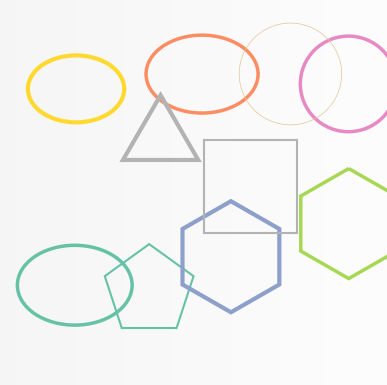[{"shape": "oval", "thickness": 2.5, "radius": 0.74, "center": [0.193, 0.259]}, {"shape": "pentagon", "thickness": 1.5, "radius": 0.6, "center": [0.385, 0.245]}, {"shape": "oval", "thickness": 2.5, "radius": 0.72, "center": [0.521, 0.808]}, {"shape": "hexagon", "thickness": 3, "radius": 0.72, "center": [0.596, 0.333]}, {"shape": "circle", "thickness": 2.5, "radius": 0.62, "center": [0.899, 0.782]}, {"shape": "hexagon", "thickness": 2.5, "radius": 0.71, "center": [0.9, 0.419]}, {"shape": "oval", "thickness": 3, "radius": 0.62, "center": [0.196, 0.769]}, {"shape": "circle", "thickness": 0.5, "radius": 0.66, "center": [0.75, 0.808]}, {"shape": "triangle", "thickness": 3, "radius": 0.56, "center": [0.414, 0.641]}, {"shape": "square", "thickness": 1.5, "radius": 0.6, "center": [0.646, 0.516]}]